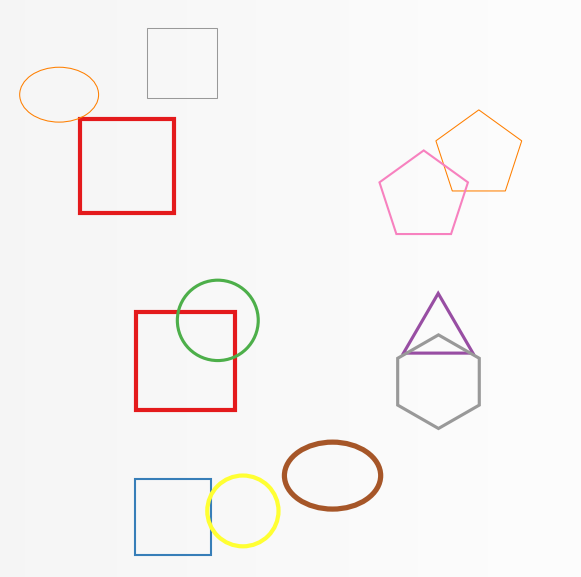[{"shape": "square", "thickness": 2, "radius": 0.43, "center": [0.319, 0.374]}, {"shape": "square", "thickness": 2, "radius": 0.41, "center": [0.218, 0.711]}, {"shape": "square", "thickness": 1, "radius": 0.33, "center": [0.298, 0.104]}, {"shape": "circle", "thickness": 1.5, "radius": 0.35, "center": [0.375, 0.444]}, {"shape": "triangle", "thickness": 1.5, "radius": 0.34, "center": [0.754, 0.422]}, {"shape": "oval", "thickness": 0.5, "radius": 0.34, "center": [0.102, 0.835]}, {"shape": "pentagon", "thickness": 0.5, "radius": 0.39, "center": [0.824, 0.731]}, {"shape": "circle", "thickness": 2, "radius": 0.31, "center": [0.418, 0.114]}, {"shape": "oval", "thickness": 2.5, "radius": 0.41, "center": [0.572, 0.176]}, {"shape": "pentagon", "thickness": 1, "radius": 0.4, "center": [0.729, 0.659]}, {"shape": "square", "thickness": 0.5, "radius": 0.3, "center": [0.314, 0.89]}, {"shape": "hexagon", "thickness": 1.5, "radius": 0.41, "center": [0.754, 0.338]}]